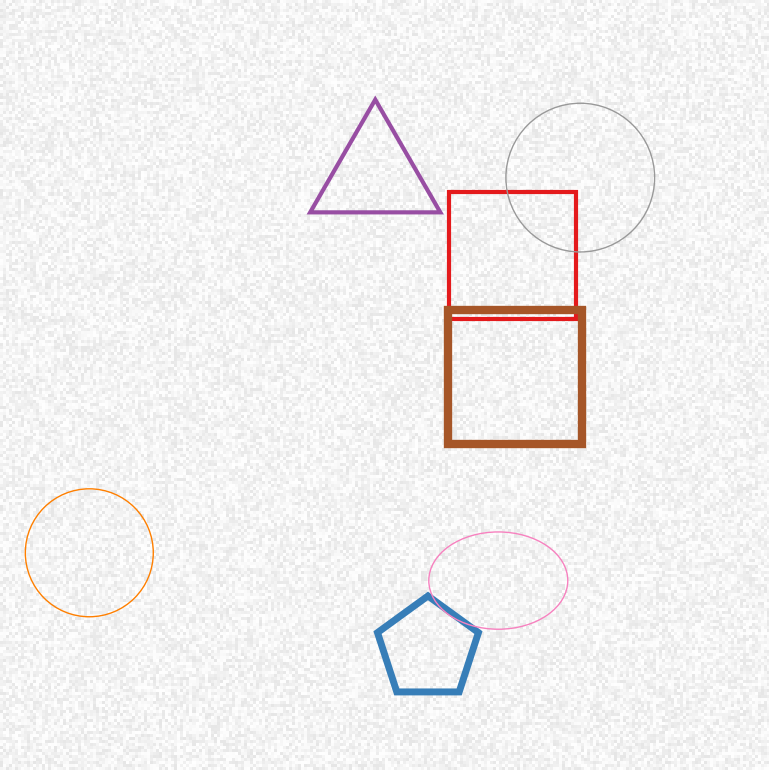[{"shape": "square", "thickness": 1.5, "radius": 0.41, "center": [0.665, 0.669]}, {"shape": "pentagon", "thickness": 2.5, "radius": 0.34, "center": [0.556, 0.157]}, {"shape": "triangle", "thickness": 1.5, "radius": 0.49, "center": [0.487, 0.773]}, {"shape": "circle", "thickness": 0.5, "radius": 0.42, "center": [0.116, 0.282]}, {"shape": "square", "thickness": 3, "radius": 0.43, "center": [0.669, 0.51]}, {"shape": "oval", "thickness": 0.5, "radius": 0.45, "center": [0.647, 0.246]}, {"shape": "circle", "thickness": 0.5, "radius": 0.48, "center": [0.754, 0.769]}]